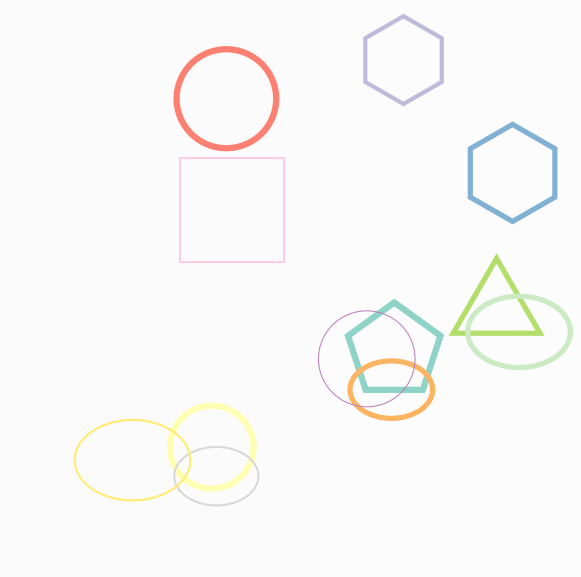[{"shape": "pentagon", "thickness": 3, "radius": 0.42, "center": [0.678, 0.392]}, {"shape": "circle", "thickness": 3, "radius": 0.36, "center": [0.364, 0.225]}, {"shape": "hexagon", "thickness": 2, "radius": 0.38, "center": [0.694, 0.895]}, {"shape": "circle", "thickness": 3, "radius": 0.43, "center": [0.389, 0.828]}, {"shape": "hexagon", "thickness": 2.5, "radius": 0.42, "center": [0.882, 0.7]}, {"shape": "oval", "thickness": 2.5, "radius": 0.36, "center": [0.673, 0.324]}, {"shape": "triangle", "thickness": 2.5, "radius": 0.43, "center": [0.854, 0.465]}, {"shape": "square", "thickness": 1, "radius": 0.45, "center": [0.4, 0.635]}, {"shape": "oval", "thickness": 1, "radius": 0.36, "center": [0.372, 0.175]}, {"shape": "circle", "thickness": 0.5, "radius": 0.42, "center": [0.631, 0.378]}, {"shape": "oval", "thickness": 2.5, "radius": 0.44, "center": [0.893, 0.424]}, {"shape": "oval", "thickness": 1, "radius": 0.5, "center": [0.228, 0.202]}]